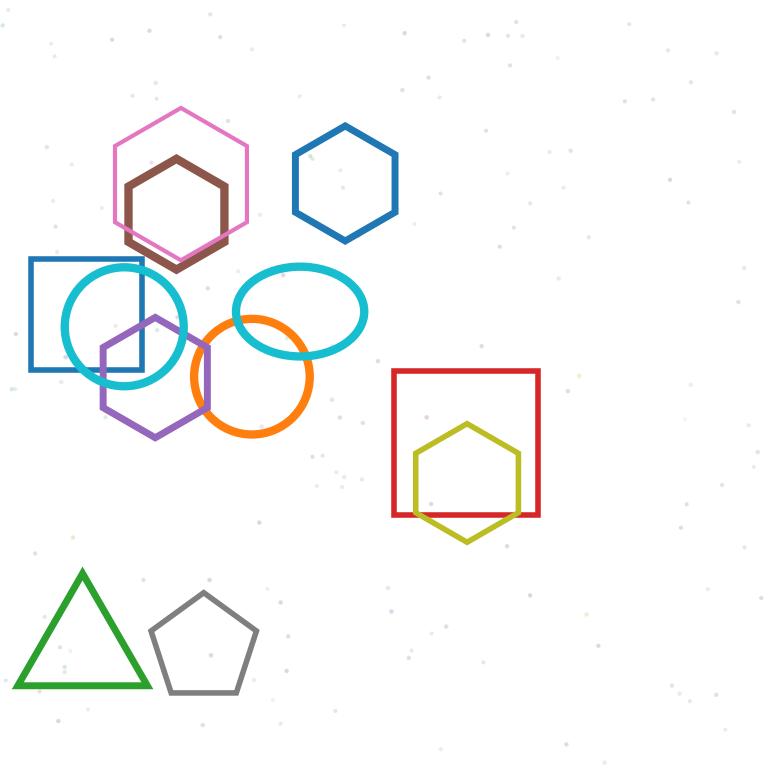[{"shape": "hexagon", "thickness": 2.5, "radius": 0.37, "center": [0.448, 0.762]}, {"shape": "square", "thickness": 2, "radius": 0.36, "center": [0.112, 0.591]}, {"shape": "circle", "thickness": 3, "radius": 0.38, "center": [0.327, 0.511]}, {"shape": "triangle", "thickness": 2.5, "radius": 0.49, "center": [0.107, 0.158]}, {"shape": "square", "thickness": 2, "radius": 0.47, "center": [0.605, 0.425]}, {"shape": "hexagon", "thickness": 2.5, "radius": 0.39, "center": [0.202, 0.51]}, {"shape": "hexagon", "thickness": 3, "radius": 0.36, "center": [0.229, 0.722]}, {"shape": "hexagon", "thickness": 1.5, "radius": 0.49, "center": [0.235, 0.761]}, {"shape": "pentagon", "thickness": 2, "radius": 0.36, "center": [0.265, 0.158]}, {"shape": "hexagon", "thickness": 2, "radius": 0.39, "center": [0.607, 0.373]}, {"shape": "circle", "thickness": 3, "radius": 0.39, "center": [0.161, 0.576]}, {"shape": "oval", "thickness": 3, "radius": 0.42, "center": [0.39, 0.595]}]